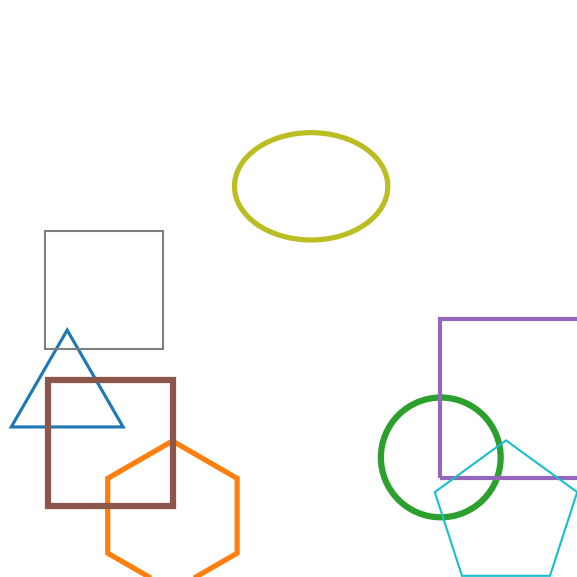[{"shape": "triangle", "thickness": 1.5, "radius": 0.56, "center": [0.116, 0.316]}, {"shape": "hexagon", "thickness": 2.5, "radius": 0.65, "center": [0.299, 0.106]}, {"shape": "circle", "thickness": 3, "radius": 0.52, "center": [0.763, 0.207]}, {"shape": "square", "thickness": 2, "radius": 0.69, "center": [0.9, 0.308]}, {"shape": "square", "thickness": 3, "radius": 0.54, "center": [0.192, 0.232]}, {"shape": "square", "thickness": 1, "radius": 0.51, "center": [0.179, 0.497]}, {"shape": "oval", "thickness": 2.5, "radius": 0.66, "center": [0.539, 0.677]}, {"shape": "pentagon", "thickness": 1, "radius": 0.65, "center": [0.876, 0.107]}]